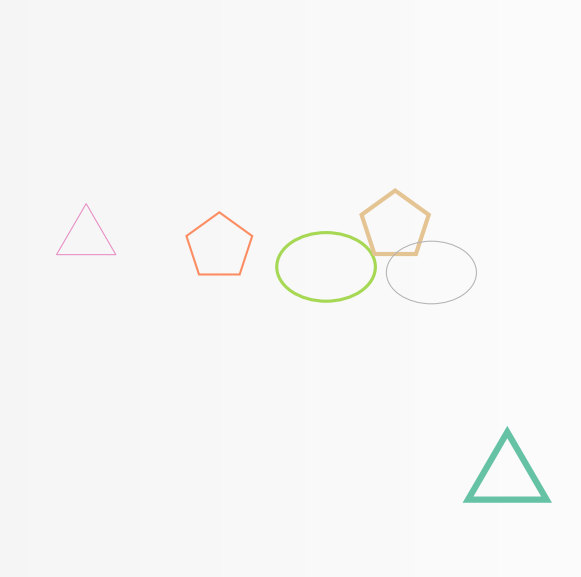[{"shape": "triangle", "thickness": 3, "radius": 0.39, "center": [0.873, 0.173]}, {"shape": "pentagon", "thickness": 1, "radius": 0.3, "center": [0.377, 0.572]}, {"shape": "triangle", "thickness": 0.5, "radius": 0.29, "center": [0.148, 0.588]}, {"shape": "oval", "thickness": 1.5, "radius": 0.42, "center": [0.561, 0.537]}, {"shape": "pentagon", "thickness": 2, "radius": 0.3, "center": [0.68, 0.608]}, {"shape": "oval", "thickness": 0.5, "radius": 0.39, "center": [0.742, 0.527]}]